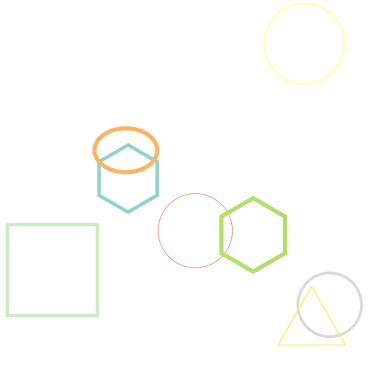[{"shape": "hexagon", "thickness": 2.5, "radius": 0.44, "center": [0.333, 0.536]}, {"shape": "circle", "thickness": 1.5, "radius": 0.52, "center": [0.79, 0.886]}, {"shape": "circle", "thickness": 0.5, "radius": 0.48, "center": [0.507, 0.401]}, {"shape": "oval", "thickness": 3, "radius": 0.41, "center": [0.327, 0.61]}, {"shape": "hexagon", "thickness": 3, "radius": 0.48, "center": [0.658, 0.39]}, {"shape": "circle", "thickness": 2, "radius": 0.41, "center": [0.856, 0.208]}, {"shape": "square", "thickness": 2.5, "radius": 0.59, "center": [0.135, 0.299]}, {"shape": "triangle", "thickness": 1, "radius": 0.51, "center": [0.809, 0.154]}]